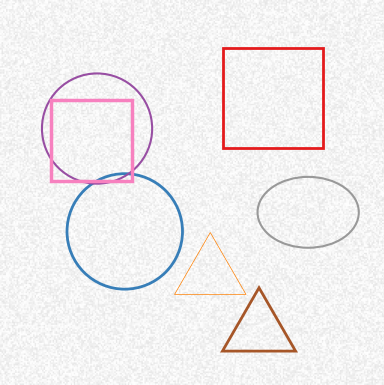[{"shape": "square", "thickness": 2, "radius": 0.65, "center": [0.709, 0.746]}, {"shape": "circle", "thickness": 2, "radius": 0.75, "center": [0.324, 0.399]}, {"shape": "circle", "thickness": 1.5, "radius": 0.72, "center": [0.252, 0.666]}, {"shape": "triangle", "thickness": 0.5, "radius": 0.54, "center": [0.546, 0.289]}, {"shape": "triangle", "thickness": 2, "radius": 0.55, "center": [0.673, 0.143]}, {"shape": "square", "thickness": 2.5, "radius": 0.52, "center": [0.237, 0.636]}, {"shape": "oval", "thickness": 1.5, "radius": 0.66, "center": [0.8, 0.449]}]